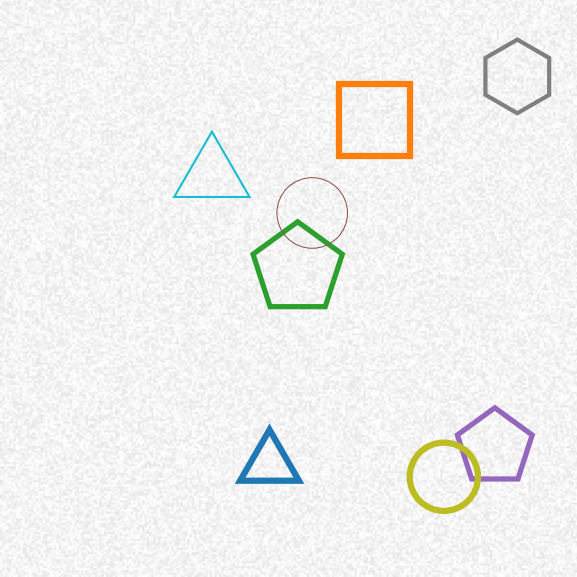[{"shape": "triangle", "thickness": 3, "radius": 0.29, "center": [0.467, 0.196]}, {"shape": "square", "thickness": 3, "radius": 0.31, "center": [0.648, 0.791]}, {"shape": "pentagon", "thickness": 2.5, "radius": 0.41, "center": [0.515, 0.534]}, {"shape": "pentagon", "thickness": 2.5, "radius": 0.34, "center": [0.857, 0.225]}, {"shape": "circle", "thickness": 0.5, "radius": 0.31, "center": [0.541, 0.63]}, {"shape": "hexagon", "thickness": 2, "radius": 0.32, "center": [0.896, 0.867]}, {"shape": "circle", "thickness": 3, "radius": 0.3, "center": [0.769, 0.174]}, {"shape": "triangle", "thickness": 1, "radius": 0.38, "center": [0.367, 0.696]}]